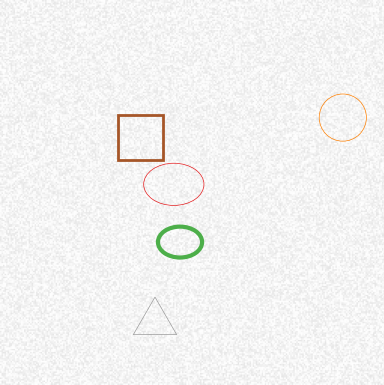[{"shape": "oval", "thickness": 0.5, "radius": 0.39, "center": [0.451, 0.521]}, {"shape": "oval", "thickness": 3, "radius": 0.29, "center": [0.468, 0.371]}, {"shape": "circle", "thickness": 0.5, "radius": 0.31, "center": [0.89, 0.695]}, {"shape": "square", "thickness": 2, "radius": 0.29, "center": [0.365, 0.643]}, {"shape": "triangle", "thickness": 0.5, "radius": 0.33, "center": [0.403, 0.163]}]